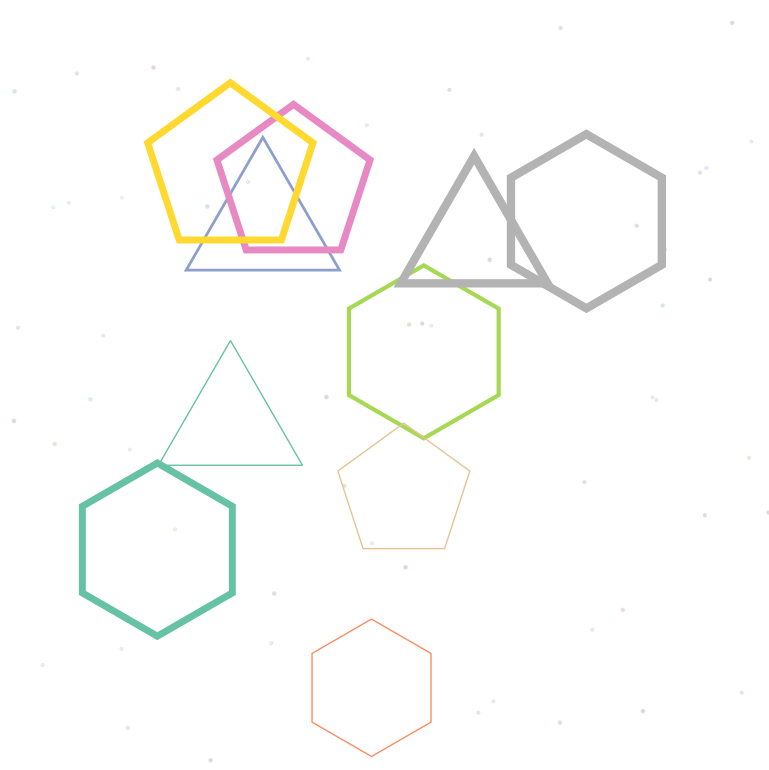[{"shape": "triangle", "thickness": 0.5, "radius": 0.54, "center": [0.299, 0.45]}, {"shape": "hexagon", "thickness": 2.5, "radius": 0.56, "center": [0.204, 0.286]}, {"shape": "hexagon", "thickness": 0.5, "radius": 0.45, "center": [0.482, 0.107]}, {"shape": "triangle", "thickness": 1, "radius": 0.57, "center": [0.341, 0.707]}, {"shape": "pentagon", "thickness": 2.5, "radius": 0.52, "center": [0.381, 0.76]}, {"shape": "hexagon", "thickness": 1.5, "radius": 0.56, "center": [0.55, 0.543]}, {"shape": "pentagon", "thickness": 2.5, "radius": 0.56, "center": [0.299, 0.78]}, {"shape": "pentagon", "thickness": 0.5, "radius": 0.45, "center": [0.524, 0.36]}, {"shape": "hexagon", "thickness": 3, "radius": 0.57, "center": [0.762, 0.713]}, {"shape": "triangle", "thickness": 3, "radius": 0.55, "center": [0.616, 0.687]}]